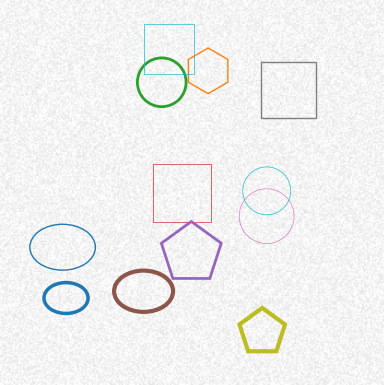[{"shape": "oval", "thickness": 1, "radius": 0.43, "center": [0.163, 0.358]}, {"shape": "oval", "thickness": 2.5, "radius": 0.29, "center": [0.172, 0.226]}, {"shape": "hexagon", "thickness": 1, "radius": 0.3, "center": [0.541, 0.816]}, {"shape": "circle", "thickness": 2, "radius": 0.32, "center": [0.42, 0.786]}, {"shape": "square", "thickness": 0.5, "radius": 0.37, "center": [0.472, 0.499]}, {"shape": "pentagon", "thickness": 2, "radius": 0.41, "center": [0.497, 0.343]}, {"shape": "oval", "thickness": 3, "radius": 0.38, "center": [0.373, 0.243]}, {"shape": "circle", "thickness": 0.5, "radius": 0.36, "center": [0.693, 0.438]}, {"shape": "square", "thickness": 1, "radius": 0.36, "center": [0.749, 0.767]}, {"shape": "pentagon", "thickness": 3, "radius": 0.31, "center": [0.681, 0.138]}, {"shape": "square", "thickness": 0.5, "radius": 0.32, "center": [0.44, 0.871]}, {"shape": "circle", "thickness": 0.5, "radius": 0.31, "center": [0.693, 0.504]}]